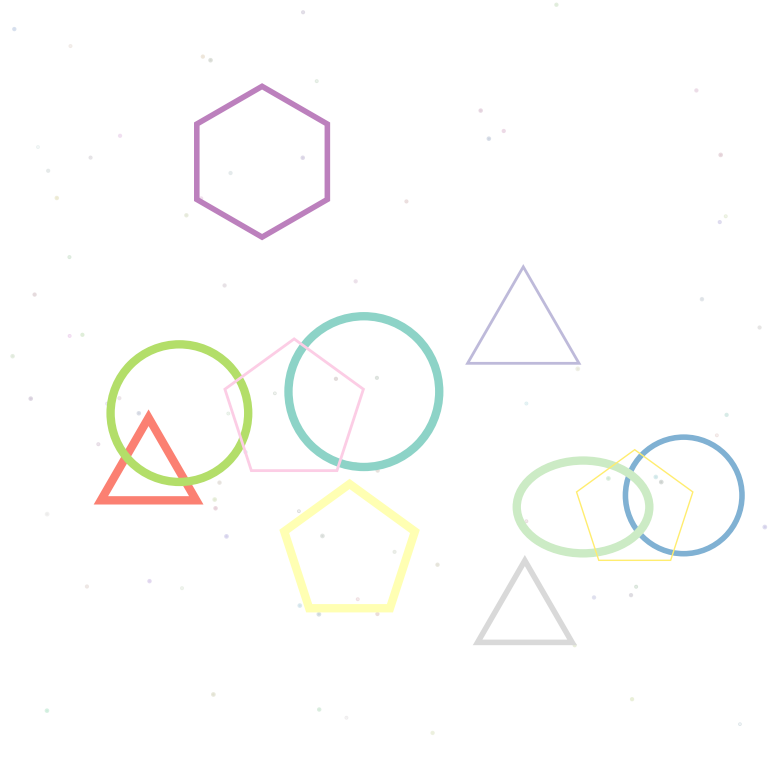[{"shape": "circle", "thickness": 3, "radius": 0.49, "center": [0.473, 0.491]}, {"shape": "pentagon", "thickness": 3, "radius": 0.45, "center": [0.454, 0.282]}, {"shape": "triangle", "thickness": 1, "radius": 0.42, "center": [0.68, 0.57]}, {"shape": "triangle", "thickness": 3, "radius": 0.36, "center": [0.193, 0.386]}, {"shape": "circle", "thickness": 2, "radius": 0.38, "center": [0.888, 0.357]}, {"shape": "circle", "thickness": 3, "radius": 0.45, "center": [0.233, 0.463]}, {"shape": "pentagon", "thickness": 1, "radius": 0.47, "center": [0.382, 0.465]}, {"shape": "triangle", "thickness": 2, "radius": 0.35, "center": [0.682, 0.201]}, {"shape": "hexagon", "thickness": 2, "radius": 0.49, "center": [0.34, 0.79]}, {"shape": "oval", "thickness": 3, "radius": 0.43, "center": [0.757, 0.342]}, {"shape": "pentagon", "thickness": 0.5, "radius": 0.4, "center": [0.824, 0.337]}]